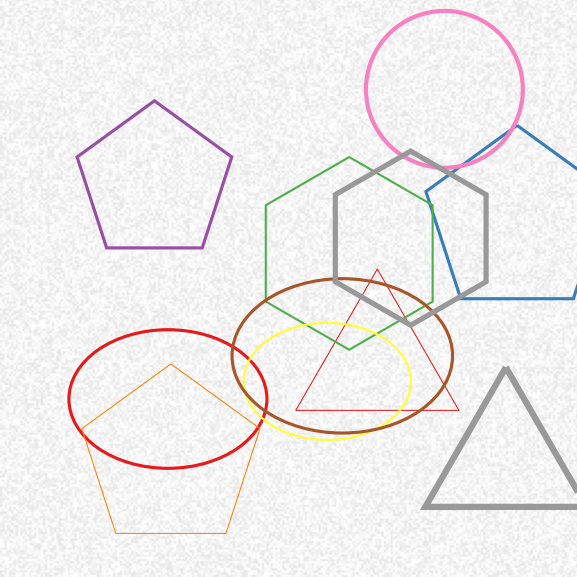[{"shape": "triangle", "thickness": 0.5, "radius": 0.82, "center": [0.653, 0.37]}, {"shape": "oval", "thickness": 1.5, "radius": 0.86, "center": [0.291, 0.308]}, {"shape": "pentagon", "thickness": 1.5, "radius": 0.83, "center": [0.895, 0.616]}, {"shape": "hexagon", "thickness": 1, "radius": 0.83, "center": [0.605, 0.56]}, {"shape": "pentagon", "thickness": 1.5, "radius": 0.7, "center": [0.267, 0.684]}, {"shape": "pentagon", "thickness": 0.5, "radius": 0.81, "center": [0.296, 0.207]}, {"shape": "oval", "thickness": 1, "radius": 0.72, "center": [0.567, 0.339]}, {"shape": "oval", "thickness": 1.5, "radius": 0.95, "center": [0.593, 0.383]}, {"shape": "circle", "thickness": 2, "radius": 0.68, "center": [0.77, 0.844]}, {"shape": "triangle", "thickness": 3, "radius": 0.81, "center": [0.876, 0.202]}, {"shape": "hexagon", "thickness": 2.5, "radius": 0.75, "center": [0.711, 0.587]}]